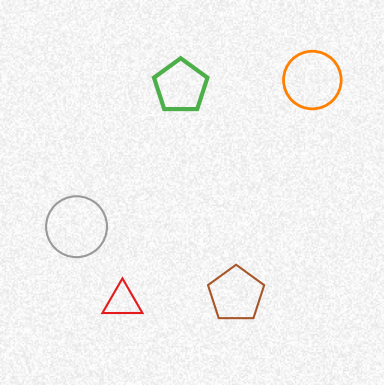[{"shape": "triangle", "thickness": 1.5, "radius": 0.3, "center": [0.318, 0.217]}, {"shape": "pentagon", "thickness": 3, "radius": 0.36, "center": [0.469, 0.776]}, {"shape": "circle", "thickness": 2, "radius": 0.37, "center": [0.811, 0.792]}, {"shape": "pentagon", "thickness": 1.5, "radius": 0.38, "center": [0.613, 0.236]}, {"shape": "circle", "thickness": 1.5, "radius": 0.4, "center": [0.199, 0.411]}]